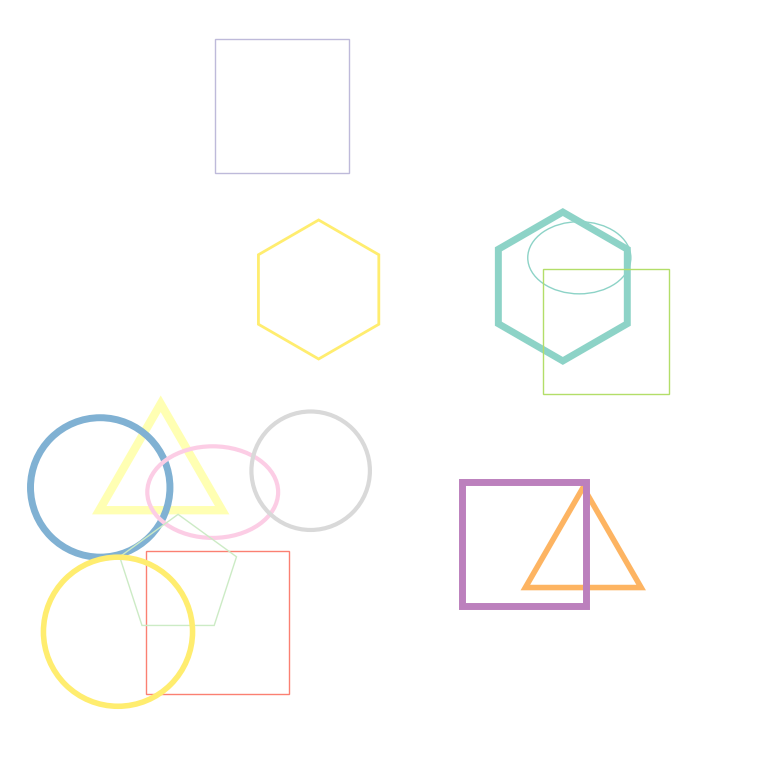[{"shape": "oval", "thickness": 0.5, "radius": 0.33, "center": [0.752, 0.665]}, {"shape": "hexagon", "thickness": 2.5, "radius": 0.48, "center": [0.731, 0.628]}, {"shape": "triangle", "thickness": 3, "radius": 0.46, "center": [0.209, 0.383]}, {"shape": "square", "thickness": 0.5, "radius": 0.43, "center": [0.366, 0.862]}, {"shape": "square", "thickness": 0.5, "radius": 0.46, "center": [0.283, 0.191]}, {"shape": "circle", "thickness": 2.5, "radius": 0.45, "center": [0.13, 0.367]}, {"shape": "triangle", "thickness": 2, "radius": 0.43, "center": [0.757, 0.28]}, {"shape": "square", "thickness": 0.5, "radius": 0.41, "center": [0.787, 0.569]}, {"shape": "oval", "thickness": 1.5, "radius": 0.42, "center": [0.276, 0.361]}, {"shape": "circle", "thickness": 1.5, "radius": 0.38, "center": [0.403, 0.389]}, {"shape": "square", "thickness": 2.5, "radius": 0.4, "center": [0.68, 0.293]}, {"shape": "pentagon", "thickness": 0.5, "radius": 0.4, "center": [0.231, 0.252]}, {"shape": "circle", "thickness": 2, "radius": 0.48, "center": [0.153, 0.18]}, {"shape": "hexagon", "thickness": 1, "radius": 0.45, "center": [0.414, 0.624]}]